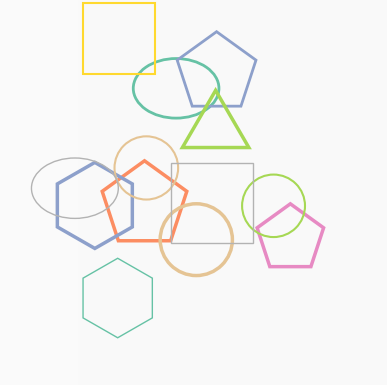[{"shape": "oval", "thickness": 2, "radius": 0.55, "center": [0.454, 0.771]}, {"shape": "hexagon", "thickness": 1, "radius": 0.52, "center": [0.304, 0.226]}, {"shape": "pentagon", "thickness": 2.5, "radius": 0.57, "center": [0.373, 0.468]}, {"shape": "pentagon", "thickness": 2, "radius": 0.53, "center": [0.559, 0.811]}, {"shape": "hexagon", "thickness": 2.5, "radius": 0.56, "center": [0.245, 0.466]}, {"shape": "pentagon", "thickness": 2.5, "radius": 0.45, "center": [0.749, 0.38]}, {"shape": "circle", "thickness": 1.5, "radius": 0.41, "center": [0.706, 0.465]}, {"shape": "triangle", "thickness": 2.5, "radius": 0.49, "center": [0.556, 0.666]}, {"shape": "square", "thickness": 1.5, "radius": 0.46, "center": [0.307, 0.899]}, {"shape": "circle", "thickness": 1.5, "radius": 0.41, "center": [0.378, 0.564]}, {"shape": "circle", "thickness": 2.5, "radius": 0.47, "center": [0.507, 0.378]}, {"shape": "square", "thickness": 1, "radius": 0.53, "center": [0.547, 0.473]}, {"shape": "oval", "thickness": 1, "radius": 0.56, "center": [0.193, 0.511]}]